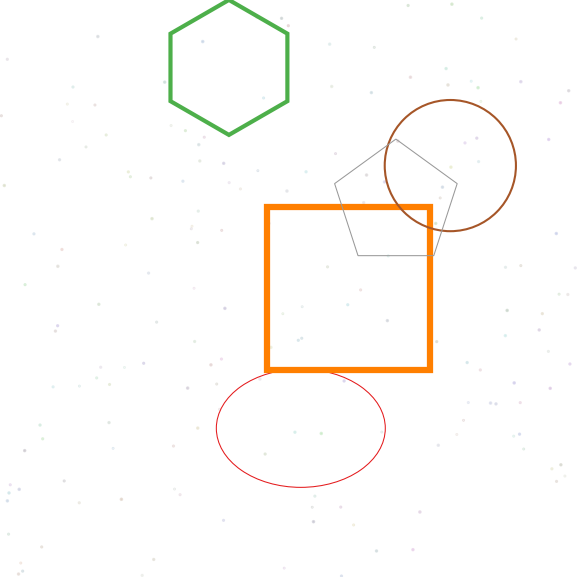[{"shape": "oval", "thickness": 0.5, "radius": 0.73, "center": [0.521, 0.258]}, {"shape": "hexagon", "thickness": 2, "radius": 0.58, "center": [0.396, 0.882]}, {"shape": "square", "thickness": 3, "radius": 0.71, "center": [0.603, 0.499]}, {"shape": "circle", "thickness": 1, "radius": 0.57, "center": [0.78, 0.712]}, {"shape": "pentagon", "thickness": 0.5, "radius": 0.56, "center": [0.686, 0.647]}]